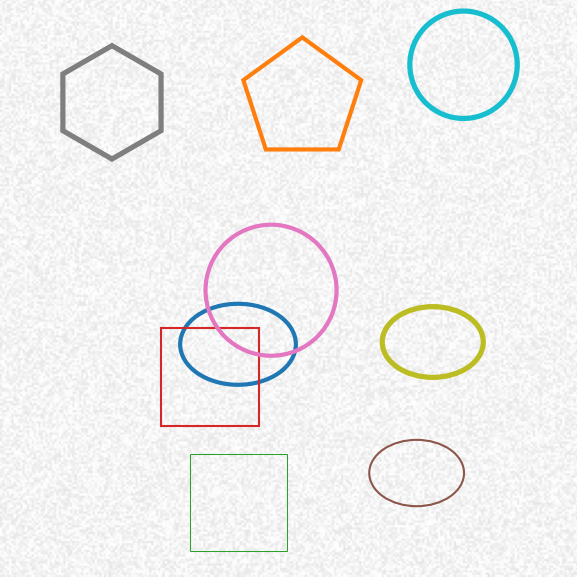[{"shape": "oval", "thickness": 2, "radius": 0.5, "center": [0.412, 0.403]}, {"shape": "pentagon", "thickness": 2, "radius": 0.54, "center": [0.523, 0.827]}, {"shape": "square", "thickness": 0.5, "radius": 0.42, "center": [0.414, 0.129]}, {"shape": "square", "thickness": 1, "radius": 0.42, "center": [0.363, 0.346]}, {"shape": "oval", "thickness": 1, "radius": 0.41, "center": [0.721, 0.18]}, {"shape": "circle", "thickness": 2, "radius": 0.57, "center": [0.469, 0.497]}, {"shape": "hexagon", "thickness": 2.5, "radius": 0.49, "center": [0.194, 0.822]}, {"shape": "oval", "thickness": 2.5, "radius": 0.44, "center": [0.749, 0.407]}, {"shape": "circle", "thickness": 2.5, "radius": 0.46, "center": [0.803, 0.887]}]